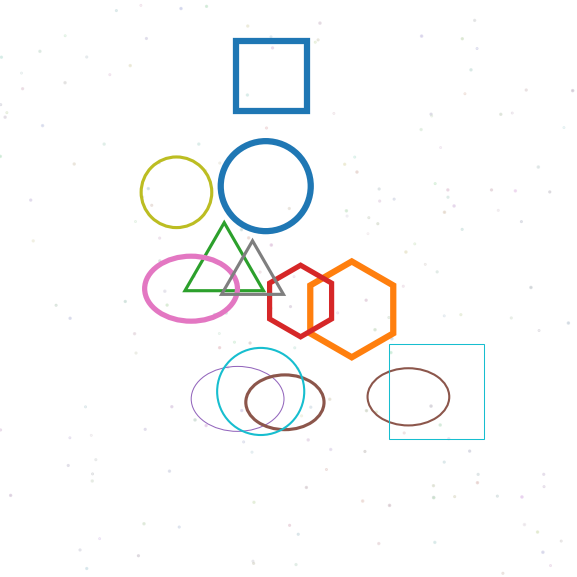[{"shape": "square", "thickness": 3, "radius": 0.31, "center": [0.471, 0.868]}, {"shape": "circle", "thickness": 3, "radius": 0.39, "center": [0.46, 0.677]}, {"shape": "hexagon", "thickness": 3, "radius": 0.41, "center": [0.609, 0.463]}, {"shape": "triangle", "thickness": 1.5, "radius": 0.39, "center": [0.388, 0.535]}, {"shape": "hexagon", "thickness": 2.5, "radius": 0.31, "center": [0.521, 0.478]}, {"shape": "oval", "thickness": 0.5, "radius": 0.4, "center": [0.411, 0.308]}, {"shape": "oval", "thickness": 1, "radius": 0.35, "center": [0.707, 0.312]}, {"shape": "oval", "thickness": 1.5, "radius": 0.34, "center": [0.493, 0.303]}, {"shape": "oval", "thickness": 2.5, "radius": 0.4, "center": [0.331, 0.499]}, {"shape": "triangle", "thickness": 1.5, "radius": 0.31, "center": [0.437, 0.52]}, {"shape": "circle", "thickness": 1.5, "radius": 0.31, "center": [0.306, 0.666]}, {"shape": "square", "thickness": 0.5, "radius": 0.41, "center": [0.756, 0.322]}, {"shape": "circle", "thickness": 1, "radius": 0.38, "center": [0.451, 0.321]}]